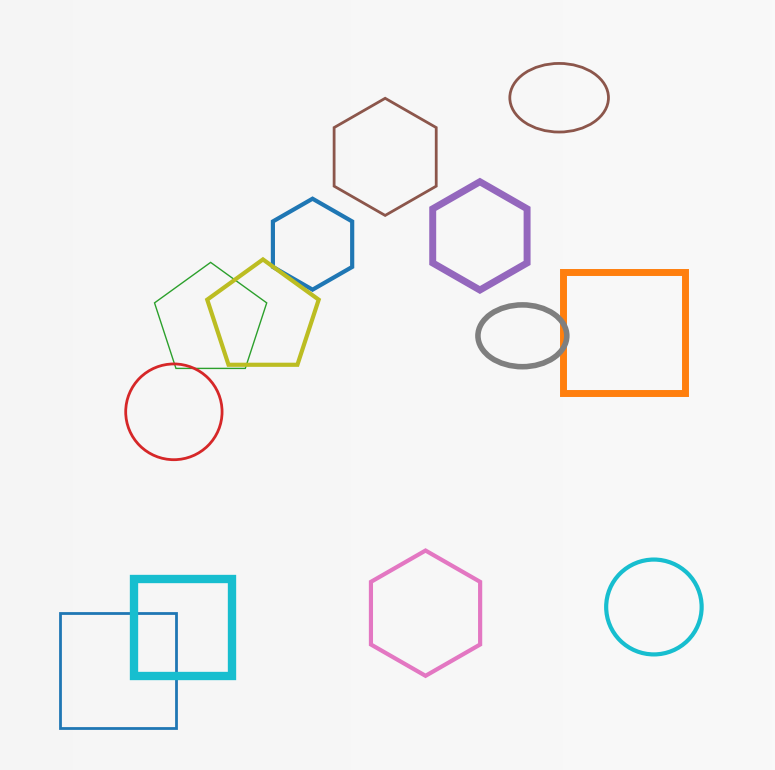[{"shape": "hexagon", "thickness": 1.5, "radius": 0.3, "center": [0.403, 0.683]}, {"shape": "square", "thickness": 1, "radius": 0.37, "center": [0.152, 0.13]}, {"shape": "square", "thickness": 2.5, "radius": 0.39, "center": [0.805, 0.568]}, {"shape": "pentagon", "thickness": 0.5, "radius": 0.38, "center": [0.272, 0.583]}, {"shape": "circle", "thickness": 1, "radius": 0.31, "center": [0.224, 0.465]}, {"shape": "hexagon", "thickness": 2.5, "radius": 0.35, "center": [0.619, 0.694]}, {"shape": "oval", "thickness": 1, "radius": 0.32, "center": [0.721, 0.873]}, {"shape": "hexagon", "thickness": 1, "radius": 0.38, "center": [0.497, 0.796]}, {"shape": "hexagon", "thickness": 1.5, "radius": 0.41, "center": [0.549, 0.204]}, {"shape": "oval", "thickness": 2, "radius": 0.29, "center": [0.674, 0.564]}, {"shape": "pentagon", "thickness": 1.5, "radius": 0.38, "center": [0.339, 0.587]}, {"shape": "square", "thickness": 3, "radius": 0.32, "center": [0.236, 0.185]}, {"shape": "circle", "thickness": 1.5, "radius": 0.31, "center": [0.844, 0.212]}]